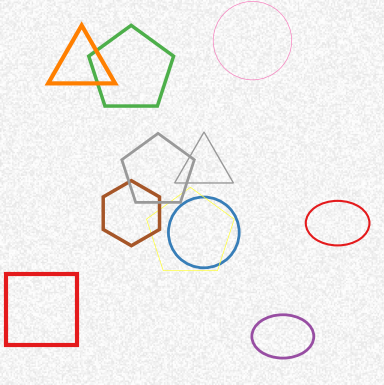[{"shape": "square", "thickness": 3, "radius": 0.46, "center": [0.107, 0.197]}, {"shape": "oval", "thickness": 1.5, "radius": 0.41, "center": [0.877, 0.42]}, {"shape": "circle", "thickness": 2, "radius": 0.46, "center": [0.529, 0.396]}, {"shape": "pentagon", "thickness": 2.5, "radius": 0.58, "center": [0.341, 0.818]}, {"shape": "oval", "thickness": 2, "radius": 0.4, "center": [0.735, 0.126]}, {"shape": "triangle", "thickness": 3, "radius": 0.5, "center": [0.212, 0.834]}, {"shape": "pentagon", "thickness": 0.5, "radius": 0.6, "center": [0.494, 0.394]}, {"shape": "hexagon", "thickness": 2.5, "radius": 0.42, "center": [0.341, 0.446]}, {"shape": "circle", "thickness": 0.5, "radius": 0.51, "center": [0.656, 0.894]}, {"shape": "pentagon", "thickness": 2, "radius": 0.5, "center": [0.411, 0.555]}, {"shape": "triangle", "thickness": 1, "radius": 0.44, "center": [0.53, 0.569]}]